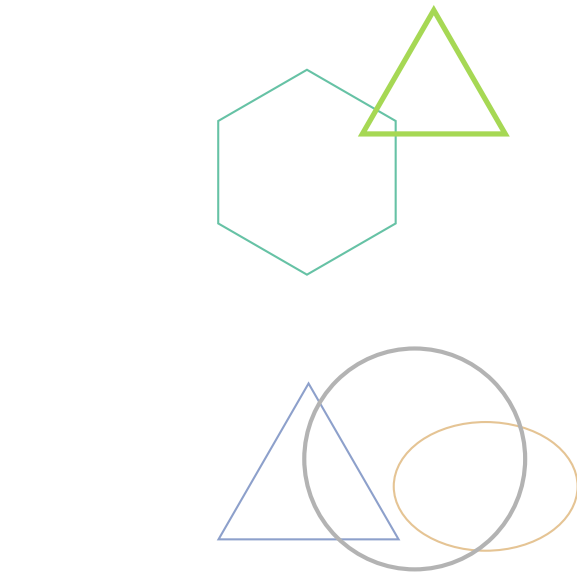[{"shape": "hexagon", "thickness": 1, "radius": 0.89, "center": [0.532, 0.701]}, {"shape": "triangle", "thickness": 1, "radius": 0.9, "center": [0.534, 0.155]}, {"shape": "triangle", "thickness": 2.5, "radius": 0.71, "center": [0.751, 0.839]}, {"shape": "oval", "thickness": 1, "radius": 0.8, "center": [0.841, 0.157]}, {"shape": "circle", "thickness": 2, "radius": 0.96, "center": [0.718, 0.204]}]